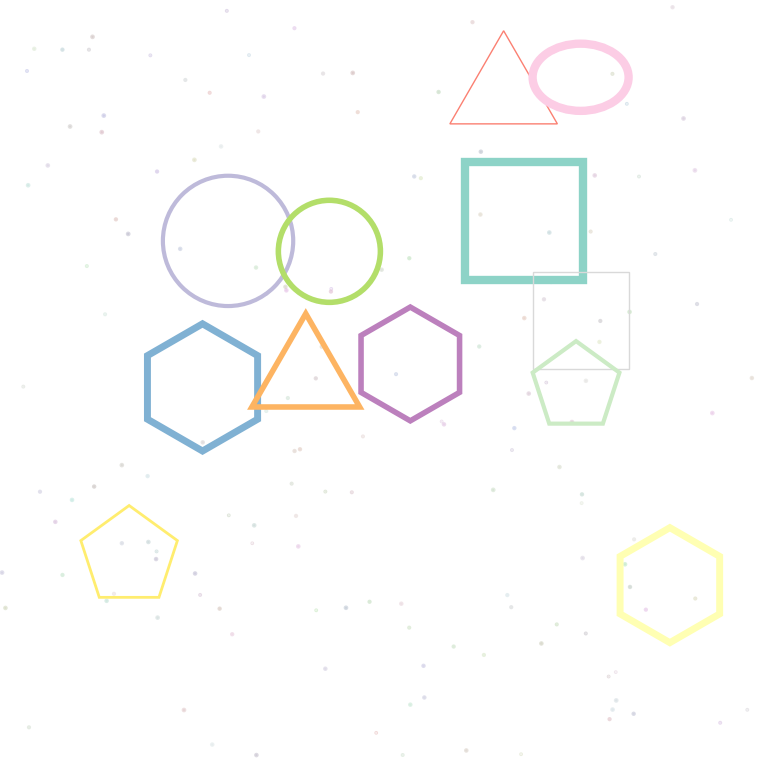[{"shape": "square", "thickness": 3, "radius": 0.38, "center": [0.681, 0.713]}, {"shape": "hexagon", "thickness": 2.5, "radius": 0.37, "center": [0.87, 0.24]}, {"shape": "circle", "thickness": 1.5, "radius": 0.42, "center": [0.296, 0.687]}, {"shape": "triangle", "thickness": 0.5, "radius": 0.4, "center": [0.654, 0.879]}, {"shape": "hexagon", "thickness": 2.5, "radius": 0.41, "center": [0.263, 0.497]}, {"shape": "triangle", "thickness": 2, "radius": 0.4, "center": [0.397, 0.512]}, {"shape": "circle", "thickness": 2, "radius": 0.33, "center": [0.428, 0.674]}, {"shape": "oval", "thickness": 3, "radius": 0.31, "center": [0.754, 0.9]}, {"shape": "square", "thickness": 0.5, "radius": 0.31, "center": [0.754, 0.584]}, {"shape": "hexagon", "thickness": 2, "radius": 0.37, "center": [0.533, 0.527]}, {"shape": "pentagon", "thickness": 1.5, "radius": 0.3, "center": [0.748, 0.498]}, {"shape": "pentagon", "thickness": 1, "radius": 0.33, "center": [0.168, 0.278]}]